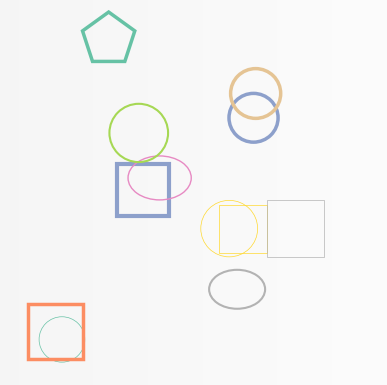[{"shape": "pentagon", "thickness": 2.5, "radius": 0.35, "center": [0.28, 0.898]}, {"shape": "circle", "thickness": 0.5, "radius": 0.29, "center": [0.16, 0.118]}, {"shape": "square", "thickness": 2.5, "radius": 0.36, "center": [0.143, 0.138]}, {"shape": "square", "thickness": 3, "radius": 0.34, "center": [0.369, 0.506]}, {"shape": "circle", "thickness": 2.5, "radius": 0.32, "center": [0.654, 0.694]}, {"shape": "oval", "thickness": 1, "radius": 0.41, "center": [0.412, 0.538]}, {"shape": "circle", "thickness": 1.5, "radius": 0.38, "center": [0.358, 0.655]}, {"shape": "square", "thickness": 0.5, "radius": 0.31, "center": [0.627, 0.405]}, {"shape": "circle", "thickness": 0.5, "radius": 0.37, "center": [0.592, 0.406]}, {"shape": "circle", "thickness": 2.5, "radius": 0.32, "center": [0.66, 0.757]}, {"shape": "oval", "thickness": 1.5, "radius": 0.36, "center": [0.612, 0.249]}, {"shape": "square", "thickness": 0.5, "radius": 0.37, "center": [0.763, 0.406]}]